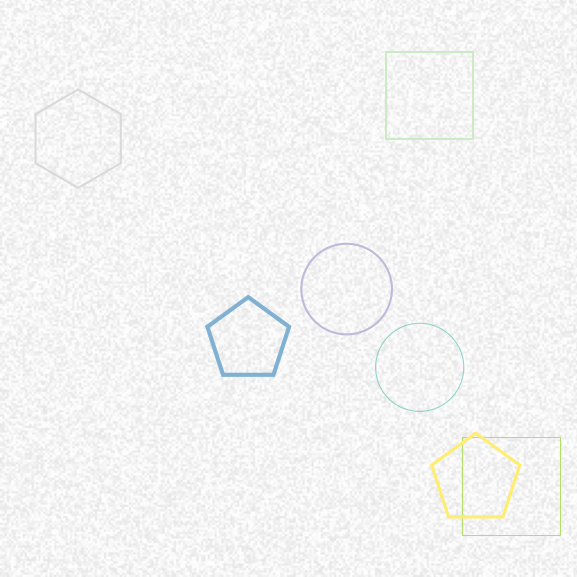[{"shape": "circle", "thickness": 0.5, "radius": 0.38, "center": [0.727, 0.363]}, {"shape": "circle", "thickness": 1, "radius": 0.39, "center": [0.6, 0.499]}, {"shape": "pentagon", "thickness": 2, "radius": 0.37, "center": [0.43, 0.41]}, {"shape": "square", "thickness": 0.5, "radius": 0.43, "center": [0.884, 0.157]}, {"shape": "hexagon", "thickness": 1, "radius": 0.43, "center": [0.135, 0.759]}, {"shape": "square", "thickness": 1, "radius": 0.38, "center": [0.744, 0.833]}, {"shape": "pentagon", "thickness": 1.5, "radius": 0.4, "center": [0.824, 0.169]}]